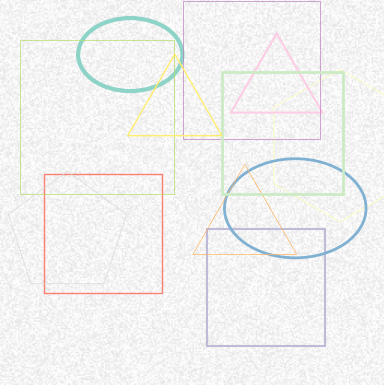[{"shape": "oval", "thickness": 3, "radius": 0.68, "center": [0.338, 0.858]}, {"shape": "hexagon", "thickness": 0.5, "radius": 0.99, "center": [0.883, 0.622]}, {"shape": "square", "thickness": 1.5, "radius": 0.76, "center": [0.69, 0.253]}, {"shape": "square", "thickness": 1, "radius": 0.77, "center": [0.267, 0.393]}, {"shape": "oval", "thickness": 2, "radius": 0.92, "center": [0.767, 0.459]}, {"shape": "triangle", "thickness": 0.5, "radius": 0.78, "center": [0.636, 0.417]}, {"shape": "square", "thickness": 0.5, "radius": 1.0, "center": [0.252, 0.696]}, {"shape": "triangle", "thickness": 1.5, "radius": 0.69, "center": [0.719, 0.776]}, {"shape": "pentagon", "thickness": 0.5, "radius": 0.81, "center": [0.175, 0.394]}, {"shape": "square", "thickness": 0.5, "radius": 0.89, "center": [0.654, 0.818]}, {"shape": "square", "thickness": 2, "radius": 0.79, "center": [0.733, 0.655]}, {"shape": "triangle", "thickness": 1, "radius": 0.71, "center": [0.454, 0.718]}]